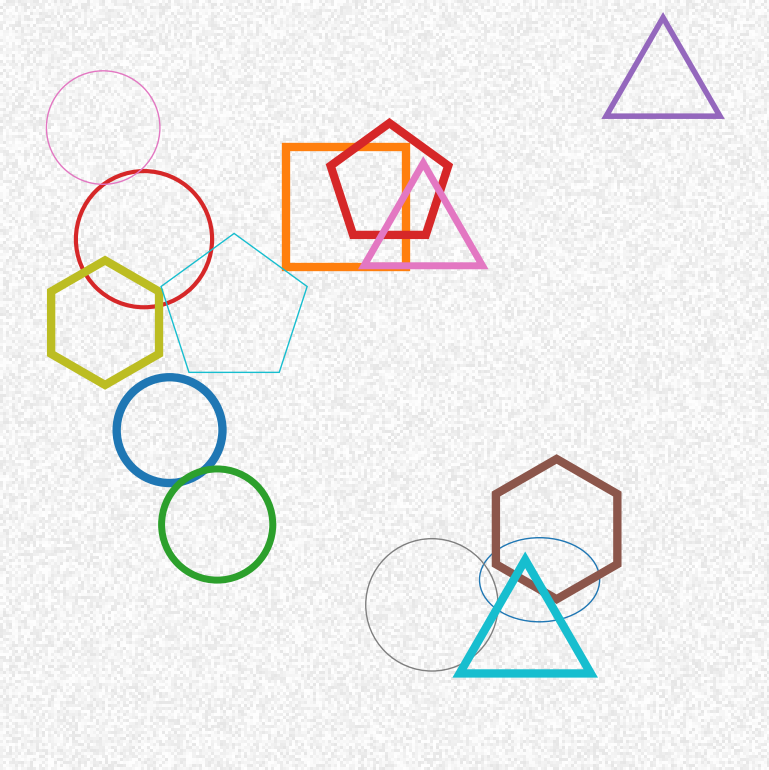[{"shape": "oval", "thickness": 0.5, "radius": 0.39, "center": [0.701, 0.247]}, {"shape": "circle", "thickness": 3, "radius": 0.34, "center": [0.22, 0.441]}, {"shape": "square", "thickness": 3, "radius": 0.39, "center": [0.449, 0.731]}, {"shape": "circle", "thickness": 2.5, "radius": 0.36, "center": [0.282, 0.319]}, {"shape": "pentagon", "thickness": 3, "radius": 0.4, "center": [0.506, 0.76]}, {"shape": "circle", "thickness": 1.5, "radius": 0.44, "center": [0.187, 0.689]}, {"shape": "triangle", "thickness": 2, "radius": 0.43, "center": [0.861, 0.892]}, {"shape": "hexagon", "thickness": 3, "radius": 0.46, "center": [0.723, 0.313]}, {"shape": "circle", "thickness": 0.5, "radius": 0.37, "center": [0.134, 0.834]}, {"shape": "triangle", "thickness": 2.5, "radius": 0.44, "center": [0.55, 0.699]}, {"shape": "circle", "thickness": 0.5, "radius": 0.43, "center": [0.561, 0.214]}, {"shape": "hexagon", "thickness": 3, "radius": 0.4, "center": [0.136, 0.581]}, {"shape": "pentagon", "thickness": 0.5, "radius": 0.5, "center": [0.304, 0.597]}, {"shape": "triangle", "thickness": 3, "radius": 0.49, "center": [0.682, 0.175]}]